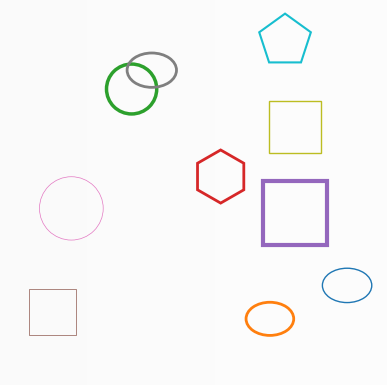[{"shape": "oval", "thickness": 1, "radius": 0.32, "center": [0.896, 0.259]}, {"shape": "oval", "thickness": 2, "radius": 0.31, "center": [0.696, 0.172]}, {"shape": "circle", "thickness": 2.5, "radius": 0.32, "center": [0.34, 0.769]}, {"shape": "hexagon", "thickness": 2, "radius": 0.34, "center": [0.569, 0.541]}, {"shape": "square", "thickness": 3, "radius": 0.42, "center": [0.762, 0.447]}, {"shape": "square", "thickness": 0.5, "radius": 0.3, "center": [0.136, 0.19]}, {"shape": "circle", "thickness": 0.5, "radius": 0.41, "center": [0.184, 0.459]}, {"shape": "oval", "thickness": 2, "radius": 0.32, "center": [0.392, 0.818]}, {"shape": "square", "thickness": 1, "radius": 0.34, "center": [0.762, 0.671]}, {"shape": "pentagon", "thickness": 1.5, "radius": 0.35, "center": [0.736, 0.895]}]